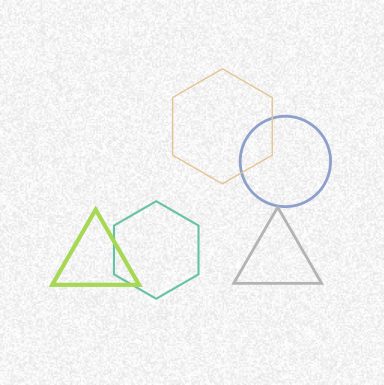[{"shape": "hexagon", "thickness": 1.5, "radius": 0.63, "center": [0.406, 0.351]}, {"shape": "circle", "thickness": 2, "radius": 0.59, "center": [0.741, 0.581]}, {"shape": "triangle", "thickness": 3, "radius": 0.65, "center": [0.248, 0.325]}, {"shape": "hexagon", "thickness": 1, "radius": 0.75, "center": [0.578, 0.672]}, {"shape": "triangle", "thickness": 2, "radius": 0.66, "center": [0.721, 0.33]}]